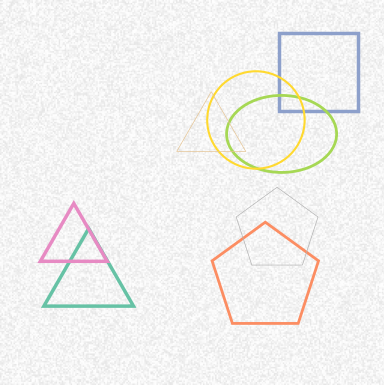[{"shape": "triangle", "thickness": 2.5, "radius": 0.67, "center": [0.23, 0.272]}, {"shape": "pentagon", "thickness": 2, "radius": 0.73, "center": [0.689, 0.278]}, {"shape": "square", "thickness": 2.5, "radius": 0.51, "center": [0.828, 0.813]}, {"shape": "triangle", "thickness": 2.5, "radius": 0.5, "center": [0.192, 0.371]}, {"shape": "oval", "thickness": 2, "radius": 0.71, "center": [0.731, 0.652]}, {"shape": "circle", "thickness": 1.5, "radius": 0.63, "center": [0.665, 0.688]}, {"shape": "triangle", "thickness": 0.5, "radius": 0.52, "center": [0.549, 0.658]}, {"shape": "pentagon", "thickness": 0.5, "radius": 0.56, "center": [0.72, 0.402]}]